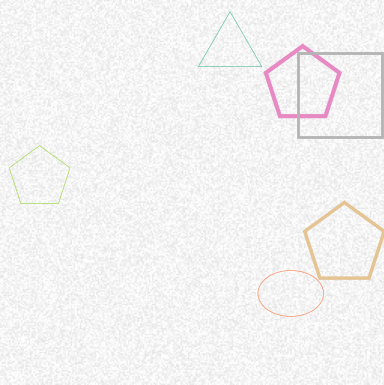[{"shape": "triangle", "thickness": 0.5, "radius": 0.48, "center": [0.598, 0.875]}, {"shape": "oval", "thickness": 0.5, "radius": 0.43, "center": [0.755, 0.238]}, {"shape": "pentagon", "thickness": 3, "radius": 0.5, "center": [0.786, 0.78]}, {"shape": "pentagon", "thickness": 0.5, "radius": 0.42, "center": [0.103, 0.538]}, {"shape": "pentagon", "thickness": 2.5, "radius": 0.54, "center": [0.895, 0.365]}, {"shape": "square", "thickness": 2, "radius": 0.55, "center": [0.883, 0.753]}]